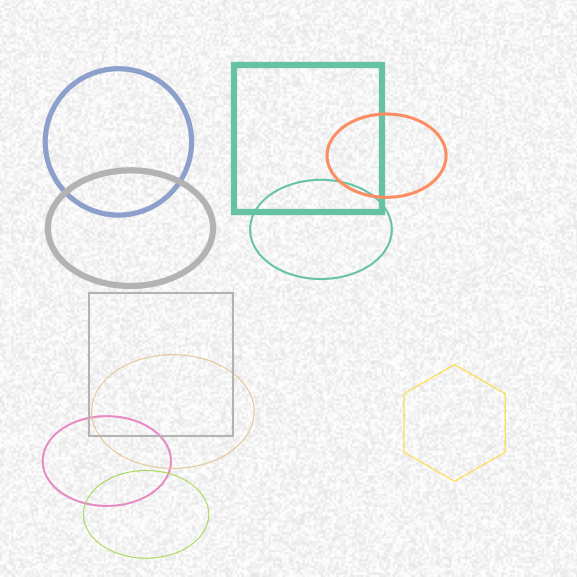[{"shape": "square", "thickness": 3, "radius": 0.64, "center": [0.533, 0.76]}, {"shape": "oval", "thickness": 1, "radius": 0.61, "center": [0.556, 0.602]}, {"shape": "oval", "thickness": 1.5, "radius": 0.52, "center": [0.669, 0.73]}, {"shape": "circle", "thickness": 2.5, "radius": 0.63, "center": [0.205, 0.753]}, {"shape": "oval", "thickness": 1, "radius": 0.56, "center": [0.185, 0.201]}, {"shape": "oval", "thickness": 0.5, "radius": 0.54, "center": [0.253, 0.108]}, {"shape": "hexagon", "thickness": 0.5, "radius": 0.51, "center": [0.787, 0.267]}, {"shape": "oval", "thickness": 0.5, "radius": 0.7, "center": [0.299, 0.287]}, {"shape": "oval", "thickness": 3, "radius": 0.72, "center": [0.226, 0.604]}, {"shape": "square", "thickness": 1, "radius": 0.62, "center": [0.279, 0.368]}]